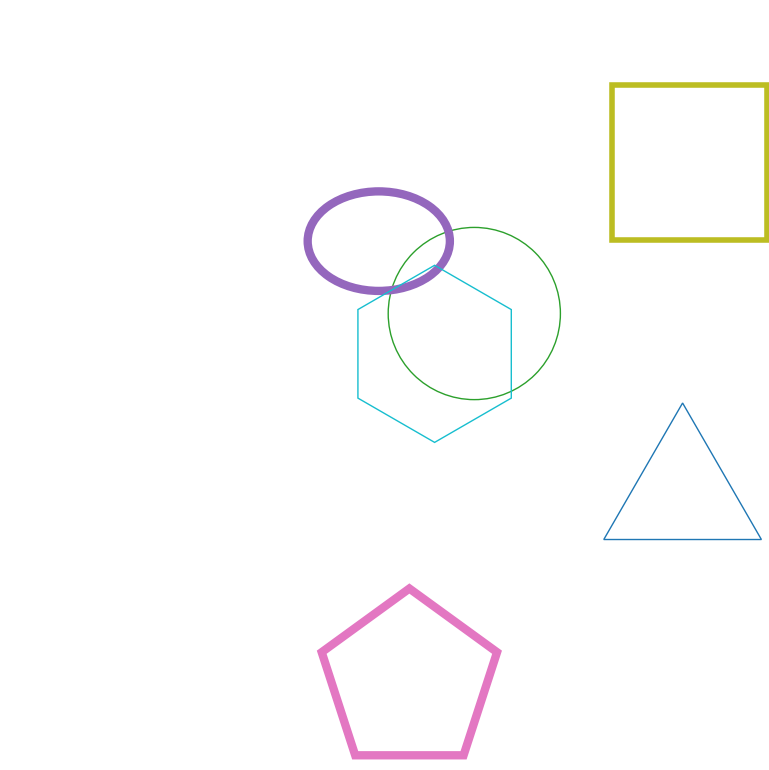[{"shape": "triangle", "thickness": 0.5, "radius": 0.59, "center": [0.886, 0.358]}, {"shape": "circle", "thickness": 0.5, "radius": 0.56, "center": [0.616, 0.593]}, {"shape": "oval", "thickness": 3, "radius": 0.46, "center": [0.492, 0.687]}, {"shape": "pentagon", "thickness": 3, "radius": 0.6, "center": [0.532, 0.116]}, {"shape": "square", "thickness": 2, "radius": 0.5, "center": [0.896, 0.789]}, {"shape": "hexagon", "thickness": 0.5, "radius": 0.57, "center": [0.564, 0.54]}]